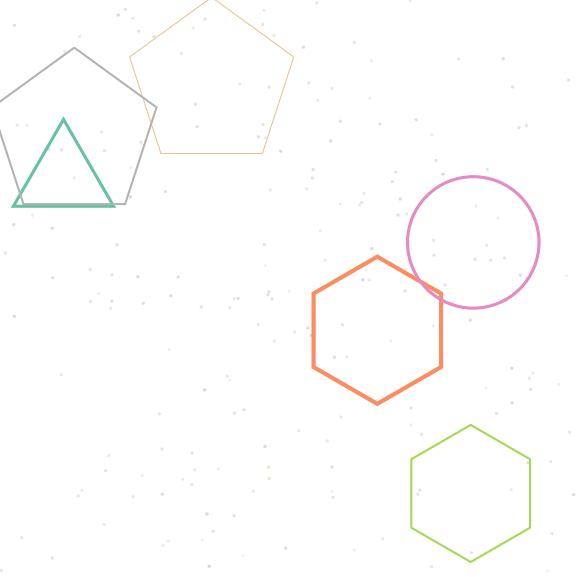[{"shape": "triangle", "thickness": 1.5, "radius": 0.5, "center": [0.11, 0.692]}, {"shape": "hexagon", "thickness": 2, "radius": 0.64, "center": [0.653, 0.427]}, {"shape": "circle", "thickness": 1.5, "radius": 0.57, "center": [0.82, 0.579]}, {"shape": "hexagon", "thickness": 1, "radius": 0.59, "center": [0.815, 0.145]}, {"shape": "pentagon", "thickness": 0.5, "radius": 0.75, "center": [0.367, 0.854]}, {"shape": "pentagon", "thickness": 1, "radius": 0.75, "center": [0.129, 0.767]}]